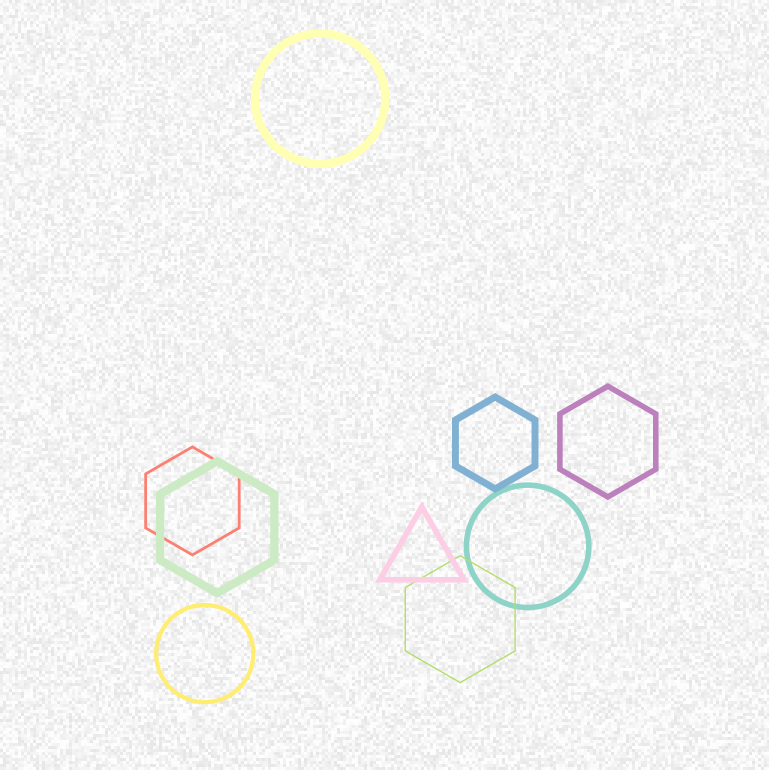[{"shape": "circle", "thickness": 2, "radius": 0.4, "center": [0.685, 0.29]}, {"shape": "circle", "thickness": 3, "radius": 0.42, "center": [0.416, 0.872]}, {"shape": "hexagon", "thickness": 1, "radius": 0.35, "center": [0.25, 0.349]}, {"shape": "hexagon", "thickness": 2.5, "radius": 0.3, "center": [0.643, 0.425]}, {"shape": "hexagon", "thickness": 0.5, "radius": 0.41, "center": [0.598, 0.196]}, {"shape": "triangle", "thickness": 2, "radius": 0.32, "center": [0.548, 0.279]}, {"shape": "hexagon", "thickness": 2, "radius": 0.36, "center": [0.789, 0.427]}, {"shape": "hexagon", "thickness": 3, "radius": 0.43, "center": [0.282, 0.315]}, {"shape": "circle", "thickness": 1.5, "radius": 0.32, "center": [0.266, 0.151]}]